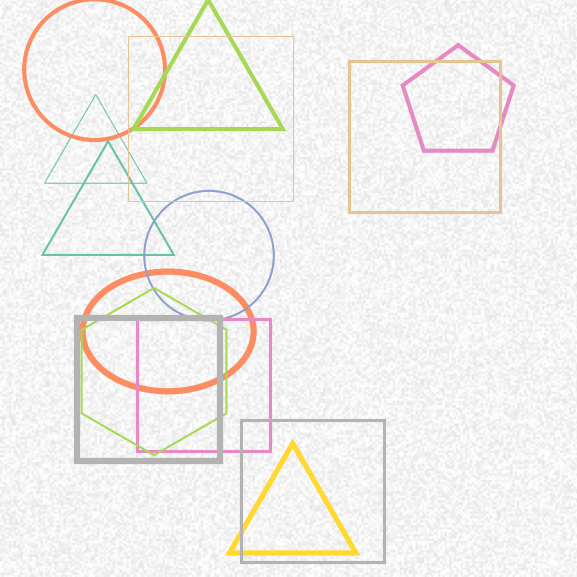[{"shape": "triangle", "thickness": 0.5, "radius": 0.51, "center": [0.166, 0.733]}, {"shape": "triangle", "thickness": 1, "radius": 0.66, "center": [0.187, 0.623]}, {"shape": "circle", "thickness": 2, "radius": 0.61, "center": [0.164, 0.879]}, {"shape": "oval", "thickness": 3, "radius": 0.74, "center": [0.291, 0.425]}, {"shape": "circle", "thickness": 1, "radius": 0.56, "center": [0.362, 0.557]}, {"shape": "pentagon", "thickness": 2, "radius": 0.51, "center": [0.793, 0.82]}, {"shape": "square", "thickness": 1.5, "radius": 0.57, "center": [0.352, 0.333]}, {"shape": "triangle", "thickness": 2, "radius": 0.75, "center": [0.36, 0.85]}, {"shape": "hexagon", "thickness": 1, "radius": 0.72, "center": [0.267, 0.356]}, {"shape": "triangle", "thickness": 2.5, "radius": 0.63, "center": [0.507, 0.105]}, {"shape": "square", "thickness": 0.5, "radius": 0.71, "center": [0.364, 0.795]}, {"shape": "square", "thickness": 1.5, "radius": 0.65, "center": [0.735, 0.763]}, {"shape": "square", "thickness": 1.5, "radius": 0.62, "center": [0.541, 0.15]}, {"shape": "square", "thickness": 3, "radius": 0.62, "center": [0.258, 0.325]}]